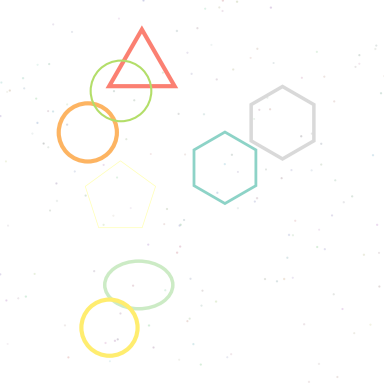[{"shape": "hexagon", "thickness": 2, "radius": 0.46, "center": [0.584, 0.564]}, {"shape": "pentagon", "thickness": 0.5, "radius": 0.48, "center": [0.313, 0.486]}, {"shape": "triangle", "thickness": 3, "radius": 0.49, "center": [0.369, 0.825]}, {"shape": "circle", "thickness": 3, "radius": 0.38, "center": [0.228, 0.656]}, {"shape": "circle", "thickness": 1.5, "radius": 0.39, "center": [0.314, 0.764]}, {"shape": "hexagon", "thickness": 2.5, "radius": 0.47, "center": [0.734, 0.681]}, {"shape": "oval", "thickness": 2.5, "radius": 0.44, "center": [0.36, 0.26]}, {"shape": "circle", "thickness": 3, "radius": 0.36, "center": [0.284, 0.149]}]